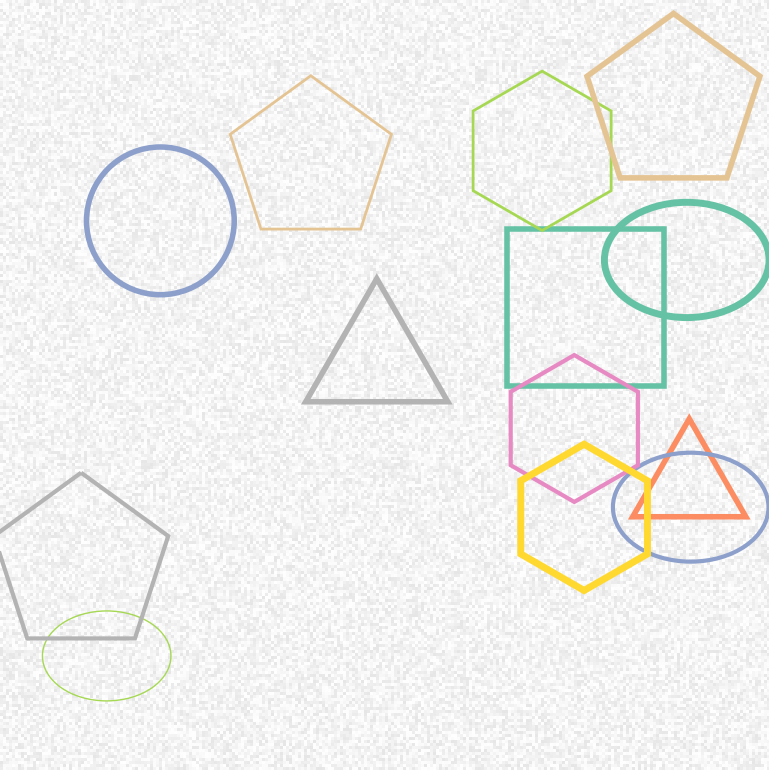[{"shape": "oval", "thickness": 2.5, "radius": 0.53, "center": [0.892, 0.662]}, {"shape": "square", "thickness": 2, "radius": 0.51, "center": [0.761, 0.6]}, {"shape": "triangle", "thickness": 2, "radius": 0.42, "center": [0.895, 0.371]}, {"shape": "oval", "thickness": 1.5, "radius": 0.51, "center": [0.897, 0.341]}, {"shape": "circle", "thickness": 2, "radius": 0.48, "center": [0.208, 0.713]}, {"shape": "hexagon", "thickness": 1.5, "radius": 0.48, "center": [0.746, 0.444]}, {"shape": "hexagon", "thickness": 1, "radius": 0.52, "center": [0.704, 0.804]}, {"shape": "oval", "thickness": 0.5, "radius": 0.42, "center": [0.139, 0.148]}, {"shape": "hexagon", "thickness": 2.5, "radius": 0.47, "center": [0.759, 0.328]}, {"shape": "pentagon", "thickness": 1, "radius": 0.55, "center": [0.404, 0.792]}, {"shape": "pentagon", "thickness": 2, "radius": 0.59, "center": [0.875, 0.864]}, {"shape": "pentagon", "thickness": 1.5, "radius": 0.59, "center": [0.105, 0.267]}, {"shape": "triangle", "thickness": 2, "radius": 0.53, "center": [0.489, 0.532]}]